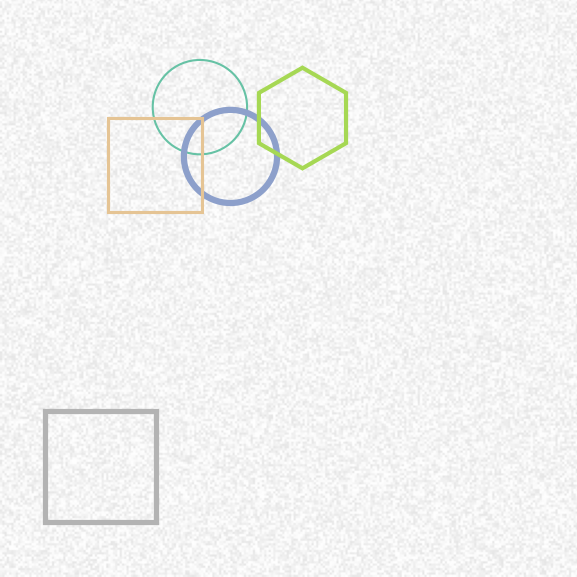[{"shape": "circle", "thickness": 1, "radius": 0.41, "center": [0.346, 0.814]}, {"shape": "circle", "thickness": 3, "radius": 0.4, "center": [0.399, 0.728]}, {"shape": "hexagon", "thickness": 2, "radius": 0.44, "center": [0.524, 0.795]}, {"shape": "square", "thickness": 1.5, "radius": 0.41, "center": [0.269, 0.713]}, {"shape": "square", "thickness": 2.5, "radius": 0.48, "center": [0.174, 0.191]}]